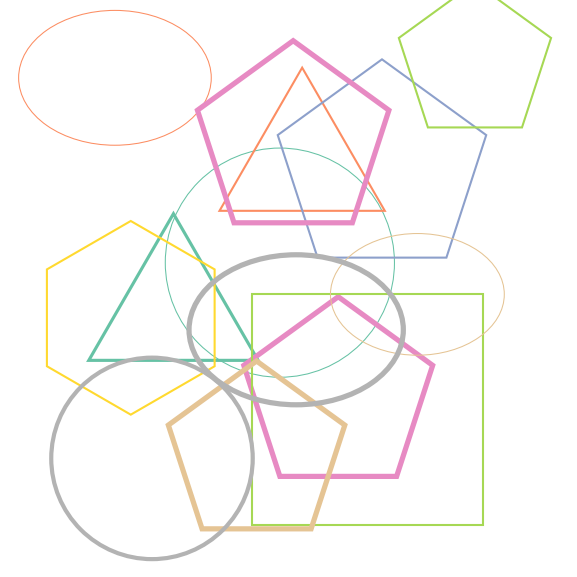[{"shape": "triangle", "thickness": 1.5, "radius": 0.85, "center": [0.3, 0.46]}, {"shape": "circle", "thickness": 0.5, "radius": 0.99, "center": [0.485, 0.544]}, {"shape": "oval", "thickness": 0.5, "radius": 0.83, "center": [0.199, 0.864]}, {"shape": "triangle", "thickness": 1, "radius": 0.83, "center": [0.523, 0.717]}, {"shape": "pentagon", "thickness": 1, "radius": 0.95, "center": [0.661, 0.707]}, {"shape": "pentagon", "thickness": 2.5, "radius": 0.86, "center": [0.586, 0.313]}, {"shape": "pentagon", "thickness": 2.5, "radius": 0.87, "center": [0.508, 0.754]}, {"shape": "square", "thickness": 1, "radius": 1.0, "center": [0.637, 0.29]}, {"shape": "pentagon", "thickness": 1, "radius": 0.69, "center": [0.822, 0.891]}, {"shape": "hexagon", "thickness": 1, "radius": 0.84, "center": [0.226, 0.449]}, {"shape": "pentagon", "thickness": 2.5, "radius": 0.8, "center": [0.444, 0.213]}, {"shape": "oval", "thickness": 0.5, "radius": 0.75, "center": [0.723, 0.489]}, {"shape": "circle", "thickness": 2, "radius": 0.87, "center": [0.263, 0.205]}, {"shape": "oval", "thickness": 2.5, "radius": 0.93, "center": [0.513, 0.428]}]